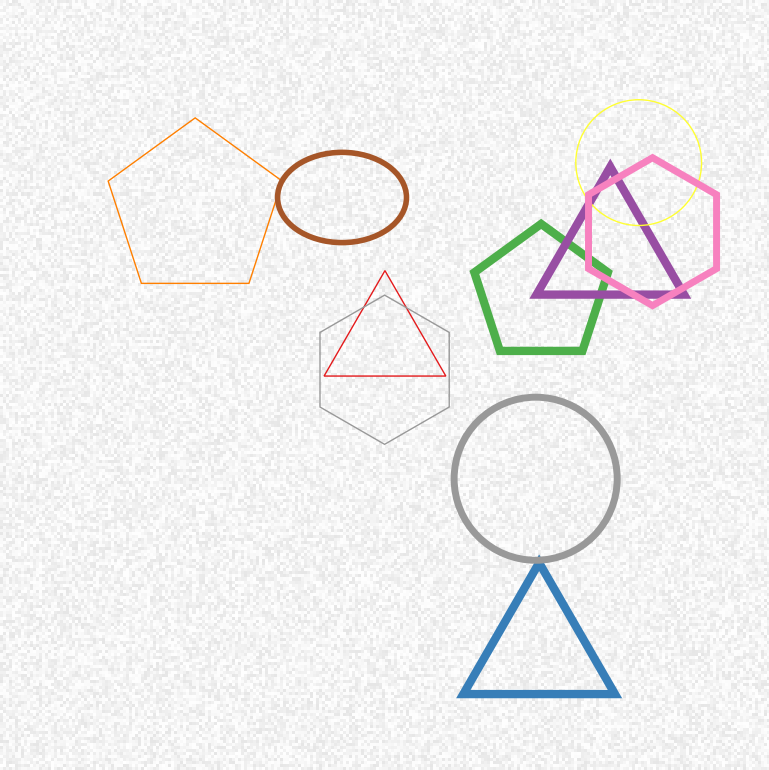[{"shape": "triangle", "thickness": 0.5, "radius": 0.46, "center": [0.5, 0.557]}, {"shape": "triangle", "thickness": 3, "radius": 0.57, "center": [0.7, 0.155]}, {"shape": "pentagon", "thickness": 3, "radius": 0.46, "center": [0.703, 0.618]}, {"shape": "triangle", "thickness": 3, "radius": 0.55, "center": [0.793, 0.673]}, {"shape": "pentagon", "thickness": 0.5, "radius": 0.59, "center": [0.253, 0.728]}, {"shape": "circle", "thickness": 0.5, "radius": 0.41, "center": [0.829, 0.789]}, {"shape": "oval", "thickness": 2, "radius": 0.42, "center": [0.444, 0.744]}, {"shape": "hexagon", "thickness": 2.5, "radius": 0.48, "center": [0.847, 0.699]}, {"shape": "circle", "thickness": 2.5, "radius": 0.53, "center": [0.696, 0.378]}, {"shape": "hexagon", "thickness": 0.5, "radius": 0.48, "center": [0.499, 0.52]}]